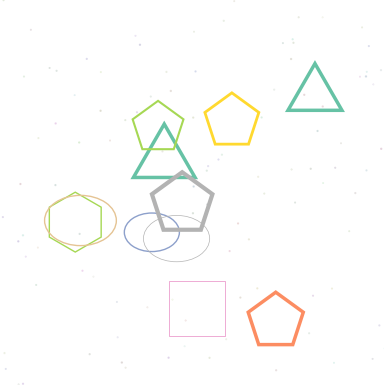[{"shape": "triangle", "thickness": 2.5, "radius": 0.46, "center": [0.427, 0.585]}, {"shape": "triangle", "thickness": 2.5, "radius": 0.4, "center": [0.818, 0.754]}, {"shape": "pentagon", "thickness": 2.5, "radius": 0.38, "center": [0.716, 0.166]}, {"shape": "oval", "thickness": 1, "radius": 0.36, "center": [0.394, 0.397]}, {"shape": "square", "thickness": 0.5, "radius": 0.36, "center": [0.512, 0.198]}, {"shape": "pentagon", "thickness": 1.5, "radius": 0.35, "center": [0.411, 0.669]}, {"shape": "hexagon", "thickness": 1, "radius": 0.39, "center": [0.195, 0.423]}, {"shape": "pentagon", "thickness": 2, "radius": 0.37, "center": [0.602, 0.685]}, {"shape": "oval", "thickness": 1, "radius": 0.47, "center": [0.209, 0.427]}, {"shape": "pentagon", "thickness": 3, "radius": 0.41, "center": [0.473, 0.47]}, {"shape": "oval", "thickness": 0.5, "radius": 0.43, "center": [0.459, 0.38]}]